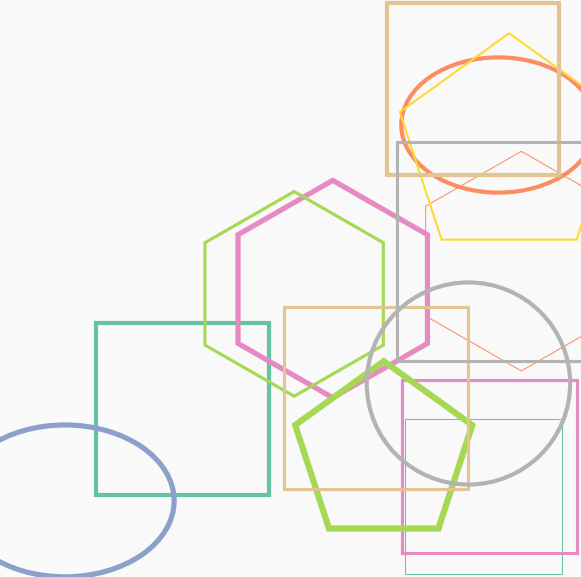[{"shape": "square", "thickness": 0.5, "radius": 0.67, "center": [0.832, 0.139]}, {"shape": "square", "thickness": 2, "radius": 0.75, "center": [0.314, 0.291]}, {"shape": "oval", "thickness": 2, "radius": 0.84, "center": [0.858, 0.783]}, {"shape": "hexagon", "thickness": 0.5, "radius": 0.95, "center": [0.897, 0.547]}, {"shape": "oval", "thickness": 2.5, "radius": 0.94, "center": [0.112, 0.132]}, {"shape": "square", "thickness": 1.5, "radius": 0.75, "center": [0.842, 0.191]}, {"shape": "hexagon", "thickness": 2.5, "radius": 0.94, "center": [0.572, 0.499]}, {"shape": "hexagon", "thickness": 1.5, "radius": 0.89, "center": [0.506, 0.49]}, {"shape": "pentagon", "thickness": 3, "radius": 0.8, "center": [0.66, 0.213]}, {"shape": "pentagon", "thickness": 1, "radius": 0.99, "center": [0.876, 0.744]}, {"shape": "square", "thickness": 1.5, "radius": 0.79, "center": [0.647, 0.31]}, {"shape": "square", "thickness": 2, "radius": 0.74, "center": [0.813, 0.845]}, {"shape": "circle", "thickness": 2, "radius": 0.88, "center": [0.806, 0.335]}, {"shape": "square", "thickness": 1.5, "radius": 0.95, "center": [0.873, 0.563]}]